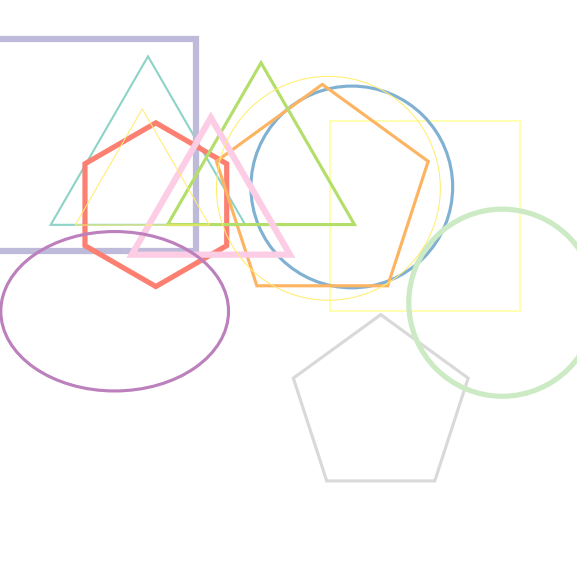[{"shape": "triangle", "thickness": 1, "radius": 0.97, "center": [0.256, 0.707]}, {"shape": "square", "thickness": 1, "radius": 0.82, "center": [0.736, 0.624]}, {"shape": "square", "thickness": 3, "radius": 0.92, "center": [0.155, 0.747]}, {"shape": "hexagon", "thickness": 2.5, "radius": 0.71, "center": [0.27, 0.645]}, {"shape": "circle", "thickness": 1.5, "radius": 0.87, "center": [0.609, 0.675]}, {"shape": "pentagon", "thickness": 1.5, "radius": 0.96, "center": [0.558, 0.66]}, {"shape": "triangle", "thickness": 1.5, "radius": 0.93, "center": [0.452, 0.704]}, {"shape": "triangle", "thickness": 3, "radius": 0.79, "center": [0.365, 0.637]}, {"shape": "pentagon", "thickness": 1.5, "radius": 0.8, "center": [0.659, 0.295]}, {"shape": "oval", "thickness": 1.5, "radius": 0.99, "center": [0.199, 0.46]}, {"shape": "circle", "thickness": 2.5, "radius": 0.81, "center": [0.87, 0.475]}, {"shape": "circle", "thickness": 0.5, "radius": 0.97, "center": [0.569, 0.673]}, {"shape": "triangle", "thickness": 0.5, "radius": 0.67, "center": [0.246, 0.677]}]